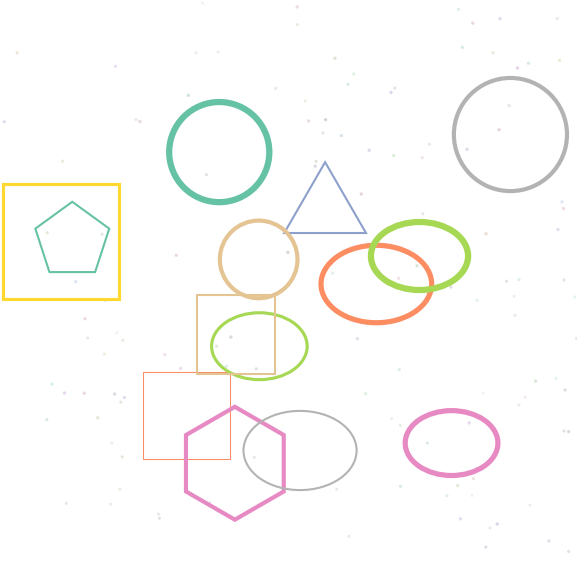[{"shape": "pentagon", "thickness": 1, "radius": 0.34, "center": [0.125, 0.582]}, {"shape": "circle", "thickness": 3, "radius": 0.43, "center": [0.38, 0.736]}, {"shape": "oval", "thickness": 2.5, "radius": 0.48, "center": [0.652, 0.507]}, {"shape": "square", "thickness": 0.5, "radius": 0.37, "center": [0.323, 0.279]}, {"shape": "triangle", "thickness": 1, "radius": 0.41, "center": [0.563, 0.637]}, {"shape": "hexagon", "thickness": 2, "radius": 0.49, "center": [0.407, 0.197]}, {"shape": "oval", "thickness": 2.5, "radius": 0.4, "center": [0.782, 0.232]}, {"shape": "oval", "thickness": 3, "radius": 0.42, "center": [0.726, 0.556]}, {"shape": "oval", "thickness": 1.5, "radius": 0.41, "center": [0.449, 0.4]}, {"shape": "square", "thickness": 1.5, "radius": 0.5, "center": [0.106, 0.581]}, {"shape": "square", "thickness": 1, "radius": 0.34, "center": [0.408, 0.42]}, {"shape": "circle", "thickness": 2, "radius": 0.34, "center": [0.448, 0.55]}, {"shape": "circle", "thickness": 2, "radius": 0.49, "center": [0.884, 0.766]}, {"shape": "oval", "thickness": 1, "radius": 0.49, "center": [0.52, 0.219]}]